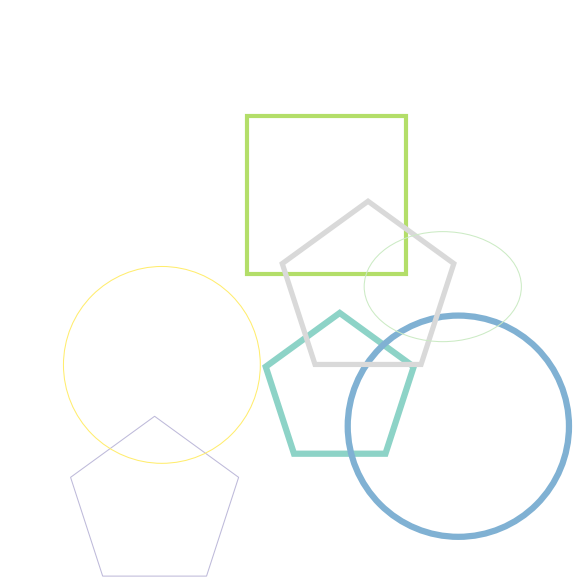[{"shape": "pentagon", "thickness": 3, "radius": 0.67, "center": [0.588, 0.322]}, {"shape": "pentagon", "thickness": 0.5, "radius": 0.76, "center": [0.268, 0.125]}, {"shape": "circle", "thickness": 3, "radius": 0.96, "center": [0.794, 0.261]}, {"shape": "square", "thickness": 2, "radius": 0.69, "center": [0.565, 0.662]}, {"shape": "pentagon", "thickness": 2.5, "radius": 0.78, "center": [0.637, 0.494]}, {"shape": "oval", "thickness": 0.5, "radius": 0.68, "center": [0.767, 0.503]}, {"shape": "circle", "thickness": 0.5, "radius": 0.85, "center": [0.28, 0.367]}]